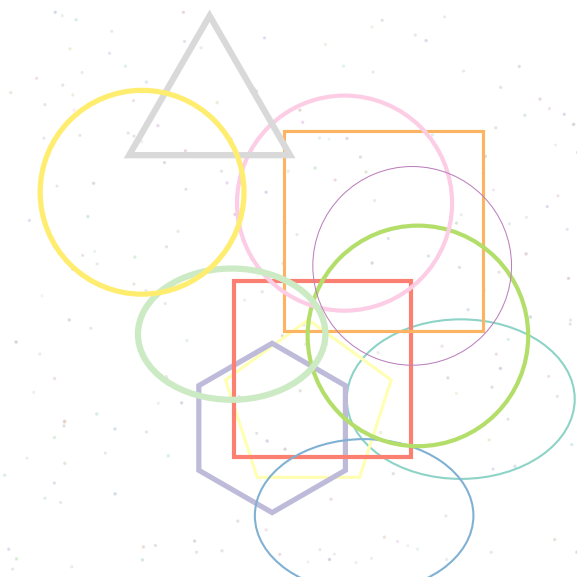[{"shape": "oval", "thickness": 1, "radius": 0.99, "center": [0.798, 0.308]}, {"shape": "pentagon", "thickness": 1.5, "radius": 0.75, "center": [0.534, 0.295]}, {"shape": "hexagon", "thickness": 2.5, "radius": 0.73, "center": [0.471, 0.258]}, {"shape": "square", "thickness": 2, "radius": 0.76, "center": [0.559, 0.361]}, {"shape": "oval", "thickness": 1, "radius": 0.95, "center": [0.631, 0.106]}, {"shape": "square", "thickness": 1.5, "radius": 0.87, "center": [0.664, 0.599]}, {"shape": "circle", "thickness": 2, "radius": 0.95, "center": [0.724, 0.417]}, {"shape": "circle", "thickness": 2, "radius": 0.93, "center": [0.597, 0.647]}, {"shape": "triangle", "thickness": 3, "radius": 0.8, "center": [0.363, 0.811]}, {"shape": "circle", "thickness": 0.5, "radius": 0.86, "center": [0.714, 0.539]}, {"shape": "oval", "thickness": 3, "radius": 0.81, "center": [0.401, 0.421]}, {"shape": "circle", "thickness": 2.5, "radius": 0.88, "center": [0.246, 0.666]}]